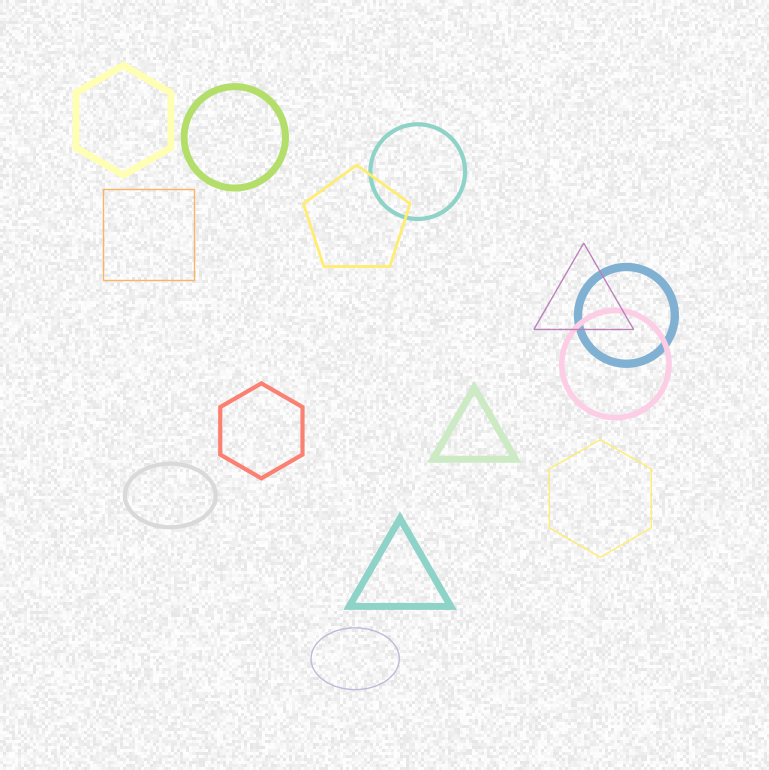[{"shape": "triangle", "thickness": 2.5, "radius": 0.38, "center": [0.52, 0.251]}, {"shape": "circle", "thickness": 1.5, "radius": 0.31, "center": [0.543, 0.777]}, {"shape": "hexagon", "thickness": 2.5, "radius": 0.36, "center": [0.16, 0.844]}, {"shape": "oval", "thickness": 0.5, "radius": 0.29, "center": [0.461, 0.145]}, {"shape": "hexagon", "thickness": 1.5, "radius": 0.31, "center": [0.339, 0.44]}, {"shape": "circle", "thickness": 3, "radius": 0.31, "center": [0.814, 0.59]}, {"shape": "square", "thickness": 0.5, "radius": 0.3, "center": [0.193, 0.695]}, {"shape": "circle", "thickness": 2.5, "radius": 0.33, "center": [0.305, 0.822]}, {"shape": "circle", "thickness": 2, "radius": 0.35, "center": [0.799, 0.527]}, {"shape": "oval", "thickness": 1.5, "radius": 0.3, "center": [0.221, 0.357]}, {"shape": "triangle", "thickness": 0.5, "radius": 0.37, "center": [0.758, 0.61]}, {"shape": "triangle", "thickness": 2.5, "radius": 0.31, "center": [0.616, 0.435]}, {"shape": "pentagon", "thickness": 1, "radius": 0.36, "center": [0.463, 0.713]}, {"shape": "hexagon", "thickness": 0.5, "radius": 0.38, "center": [0.78, 0.353]}]